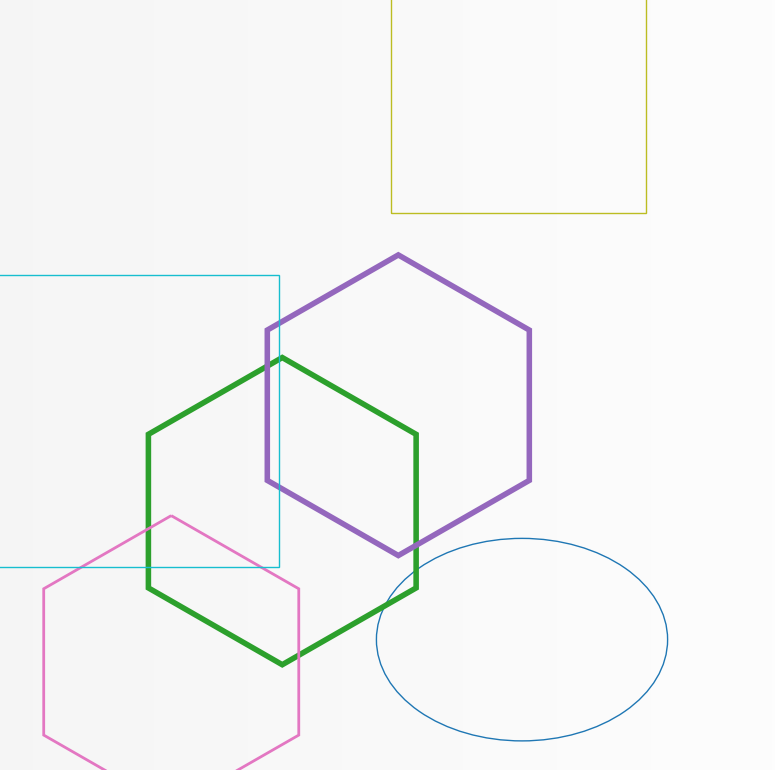[{"shape": "oval", "thickness": 0.5, "radius": 0.94, "center": [0.674, 0.169]}, {"shape": "hexagon", "thickness": 2, "radius": 1.0, "center": [0.364, 0.336]}, {"shape": "hexagon", "thickness": 2, "radius": 0.98, "center": [0.514, 0.474]}, {"shape": "hexagon", "thickness": 1, "radius": 0.95, "center": [0.221, 0.14]}, {"shape": "square", "thickness": 0.5, "radius": 0.82, "center": [0.669, 0.887]}, {"shape": "square", "thickness": 0.5, "radius": 0.95, "center": [0.17, 0.453]}]